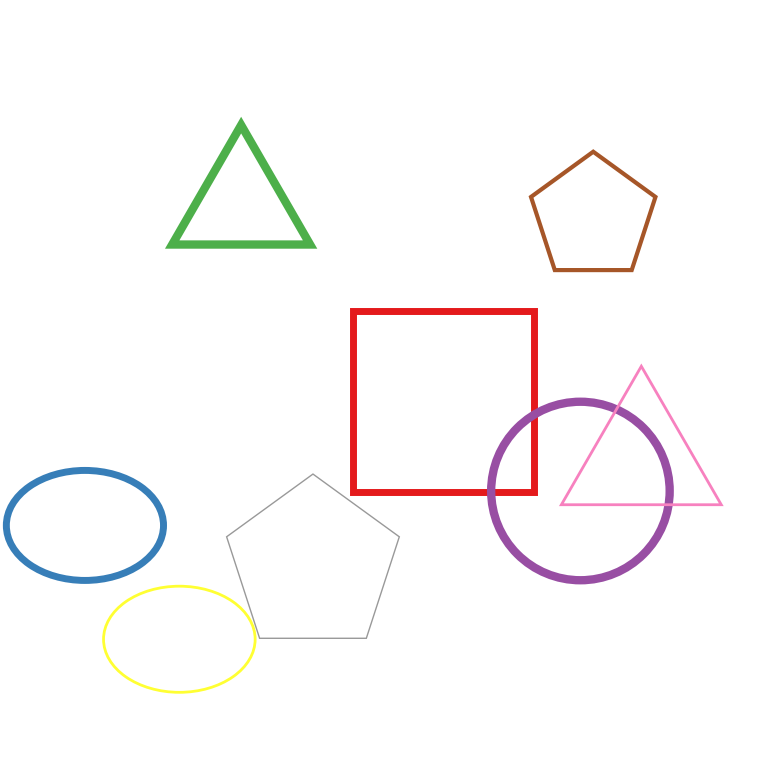[{"shape": "square", "thickness": 2.5, "radius": 0.59, "center": [0.576, 0.479]}, {"shape": "oval", "thickness": 2.5, "radius": 0.51, "center": [0.11, 0.318]}, {"shape": "triangle", "thickness": 3, "radius": 0.52, "center": [0.313, 0.734]}, {"shape": "circle", "thickness": 3, "radius": 0.58, "center": [0.754, 0.362]}, {"shape": "oval", "thickness": 1, "radius": 0.49, "center": [0.233, 0.17]}, {"shape": "pentagon", "thickness": 1.5, "radius": 0.42, "center": [0.77, 0.718]}, {"shape": "triangle", "thickness": 1, "radius": 0.6, "center": [0.833, 0.404]}, {"shape": "pentagon", "thickness": 0.5, "radius": 0.59, "center": [0.406, 0.266]}]